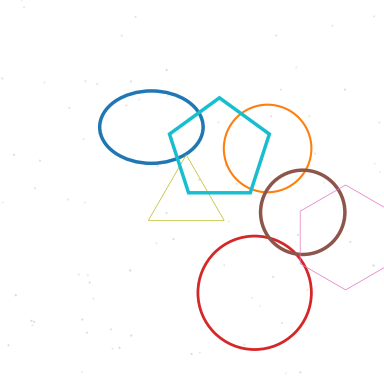[{"shape": "oval", "thickness": 2.5, "radius": 0.67, "center": [0.393, 0.67]}, {"shape": "circle", "thickness": 1.5, "radius": 0.57, "center": [0.695, 0.614]}, {"shape": "circle", "thickness": 2, "radius": 0.74, "center": [0.661, 0.239]}, {"shape": "circle", "thickness": 2.5, "radius": 0.55, "center": [0.786, 0.449]}, {"shape": "hexagon", "thickness": 0.5, "radius": 0.68, "center": [0.898, 0.383]}, {"shape": "triangle", "thickness": 0.5, "radius": 0.57, "center": [0.484, 0.484]}, {"shape": "pentagon", "thickness": 2.5, "radius": 0.68, "center": [0.57, 0.61]}]